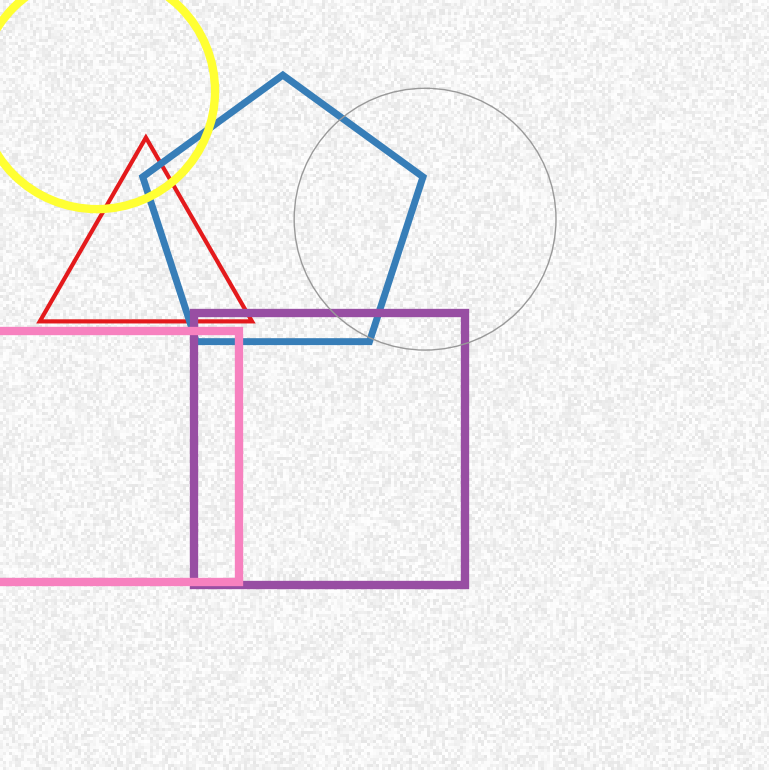[{"shape": "triangle", "thickness": 1.5, "radius": 0.8, "center": [0.189, 0.662]}, {"shape": "pentagon", "thickness": 2.5, "radius": 0.96, "center": [0.367, 0.711]}, {"shape": "square", "thickness": 3, "radius": 0.88, "center": [0.428, 0.417]}, {"shape": "circle", "thickness": 3, "radius": 0.77, "center": [0.126, 0.882]}, {"shape": "square", "thickness": 3, "radius": 0.81, "center": [0.148, 0.407]}, {"shape": "circle", "thickness": 0.5, "radius": 0.85, "center": [0.552, 0.715]}]